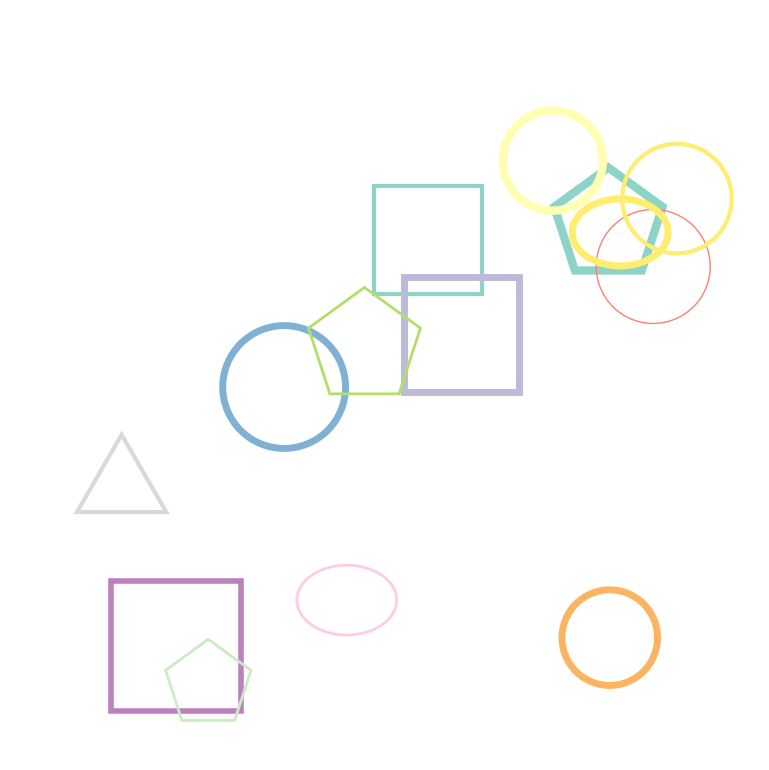[{"shape": "pentagon", "thickness": 3, "radius": 0.37, "center": [0.79, 0.709]}, {"shape": "square", "thickness": 1.5, "radius": 0.35, "center": [0.556, 0.688]}, {"shape": "circle", "thickness": 3, "radius": 0.33, "center": [0.718, 0.791]}, {"shape": "square", "thickness": 2.5, "radius": 0.37, "center": [0.6, 0.566]}, {"shape": "circle", "thickness": 0.5, "radius": 0.37, "center": [0.848, 0.654]}, {"shape": "circle", "thickness": 2.5, "radius": 0.4, "center": [0.369, 0.497]}, {"shape": "circle", "thickness": 2.5, "radius": 0.31, "center": [0.792, 0.172]}, {"shape": "pentagon", "thickness": 1, "radius": 0.38, "center": [0.473, 0.55]}, {"shape": "oval", "thickness": 1, "radius": 0.32, "center": [0.45, 0.221]}, {"shape": "triangle", "thickness": 1.5, "radius": 0.34, "center": [0.158, 0.368]}, {"shape": "square", "thickness": 2, "radius": 0.42, "center": [0.228, 0.161]}, {"shape": "pentagon", "thickness": 1, "radius": 0.29, "center": [0.27, 0.111]}, {"shape": "oval", "thickness": 2.5, "radius": 0.31, "center": [0.805, 0.698]}, {"shape": "circle", "thickness": 1.5, "radius": 0.36, "center": [0.879, 0.742]}]